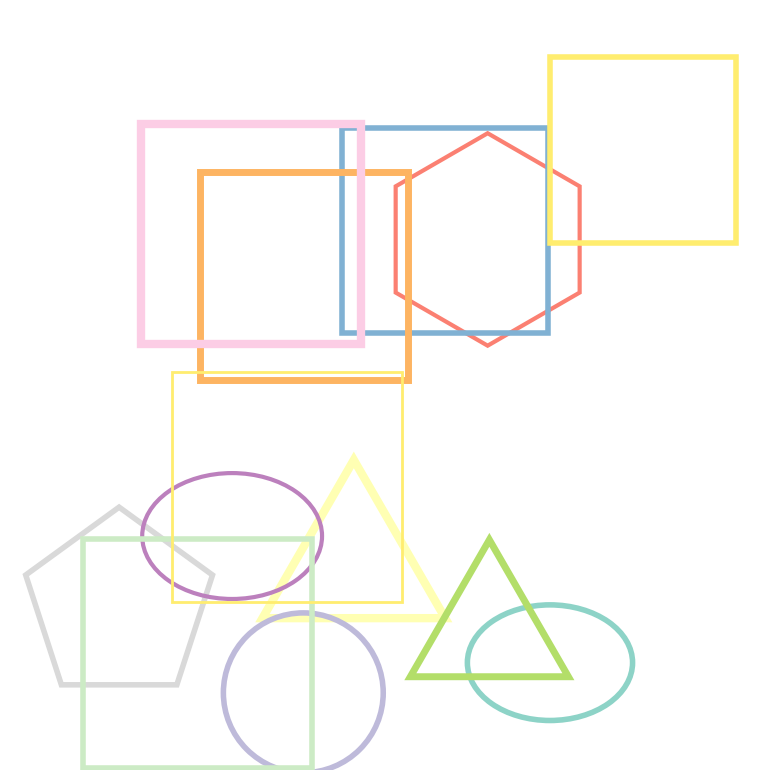[{"shape": "oval", "thickness": 2, "radius": 0.54, "center": [0.714, 0.139]}, {"shape": "triangle", "thickness": 3, "radius": 0.68, "center": [0.46, 0.266]}, {"shape": "circle", "thickness": 2, "radius": 0.52, "center": [0.394, 0.1]}, {"shape": "hexagon", "thickness": 1.5, "radius": 0.69, "center": [0.633, 0.689]}, {"shape": "square", "thickness": 2, "radius": 0.67, "center": [0.578, 0.7]}, {"shape": "square", "thickness": 2.5, "radius": 0.67, "center": [0.395, 0.641]}, {"shape": "triangle", "thickness": 2.5, "radius": 0.59, "center": [0.636, 0.18]}, {"shape": "square", "thickness": 3, "radius": 0.71, "center": [0.325, 0.696]}, {"shape": "pentagon", "thickness": 2, "radius": 0.64, "center": [0.155, 0.214]}, {"shape": "oval", "thickness": 1.5, "radius": 0.58, "center": [0.301, 0.304]}, {"shape": "square", "thickness": 2, "radius": 0.74, "center": [0.256, 0.152]}, {"shape": "square", "thickness": 2, "radius": 0.6, "center": [0.835, 0.805]}, {"shape": "square", "thickness": 1, "radius": 0.75, "center": [0.373, 0.368]}]